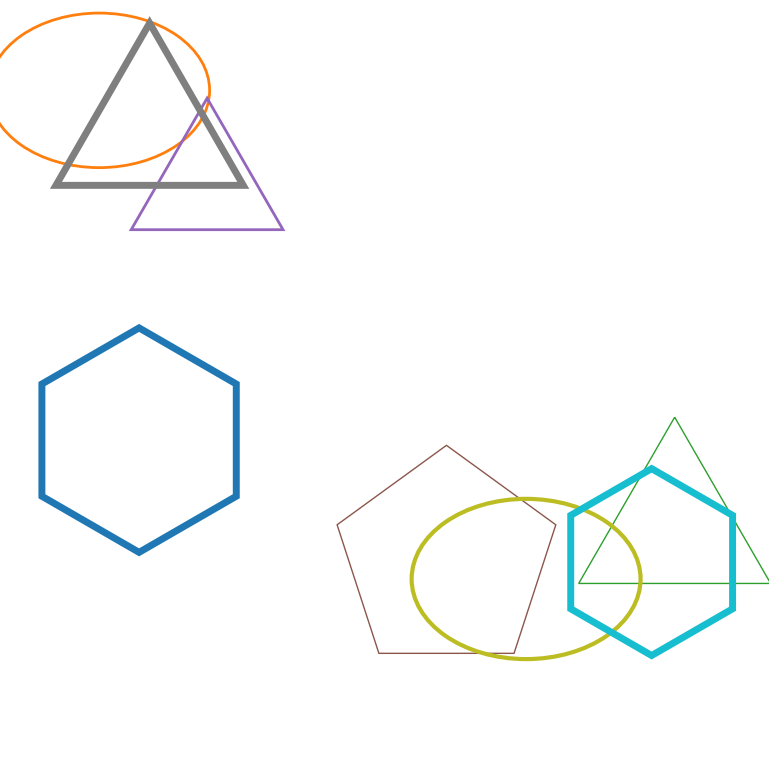[{"shape": "hexagon", "thickness": 2.5, "radius": 0.73, "center": [0.181, 0.428]}, {"shape": "oval", "thickness": 1, "radius": 0.72, "center": [0.129, 0.883]}, {"shape": "triangle", "thickness": 0.5, "radius": 0.72, "center": [0.876, 0.314]}, {"shape": "triangle", "thickness": 1, "radius": 0.57, "center": [0.269, 0.759]}, {"shape": "pentagon", "thickness": 0.5, "radius": 0.75, "center": [0.58, 0.272]}, {"shape": "triangle", "thickness": 2.5, "radius": 0.7, "center": [0.194, 0.83]}, {"shape": "oval", "thickness": 1.5, "radius": 0.74, "center": [0.683, 0.248]}, {"shape": "hexagon", "thickness": 2.5, "radius": 0.61, "center": [0.846, 0.27]}]